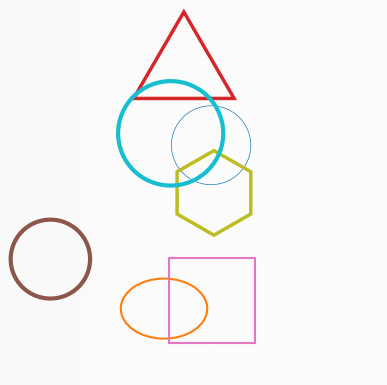[{"shape": "circle", "thickness": 0.5, "radius": 0.51, "center": [0.545, 0.623]}, {"shape": "oval", "thickness": 1.5, "radius": 0.56, "center": [0.423, 0.198]}, {"shape": "triangle", "thickness": 2.5, "radius": 0.75, "center": [0.474, 0.819]}, {"shape": "circle", "thickness": 3, "radius": 0.51, "center": [0.13, 0.327]}, {"shape": "square", "thickness": 1.5, "radius": 0.55, "center": [0.547, 0.219]}, {"shape": "hexagon", "thickness": 2.5, "radius": 0.55, "center": [0.552, 0.499]}, {"shape": "circle", "thickness": 3, "radius": 0.68, "center": [0.44, 0.654]}]